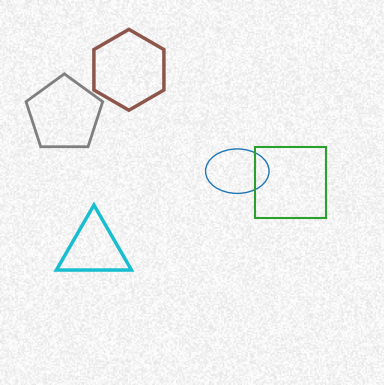[{"shape": "oval", "thickness": 1, "radius": 0.41, "center": [0.616, 0.555]}, {"shape": "square", "thickness": 1.5, "radius": 0.46, "center": [0.754, 0.527]}, {"shape": "hexagon", "thickness": 2.5, "radius": 0.53, "center": [0.335, 0.819]}, {"shape": "pentagon", "thickness": 2, "radius": 0.52, "center": [0.167, 0.704]}, {"shape": "triangle", "thickness": 2.5, "radius": 0.56, "center": [0.244, 0.355]}]